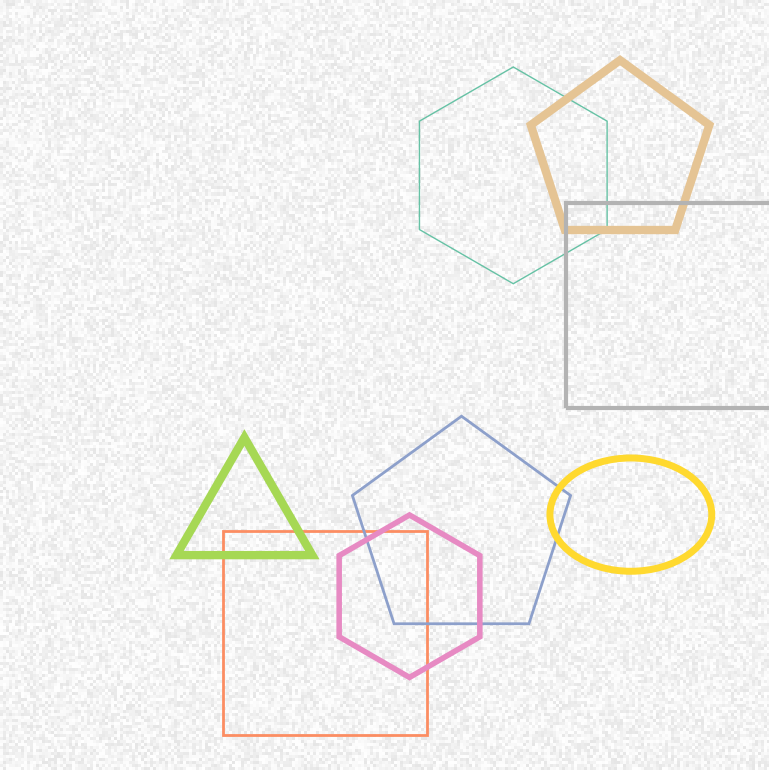[{"shape": "hexagon", "thickness": 0.5, "radius": 0.7, "center": [0.667, 0.772]}, {"shape": "square", "thickness": 1, "radius": 0.66, "center": [0.422, 0.178]}, {"shape": "pentagon", "thickness": 1, "radius": 0.74, "center": [0.599, 0.31]}, {"shape": "hexagon", "thickness": 2, "radius": 0.53, "center": [0.532, 0.226]}, {"shape": "triangle", "thickness": 3, "radius": 0.51, "center": [0.317, 0.33]}, {"shape": "oval", "thickness": 2.5, "radius": 0.53, "center": [0.819, 0.332]}, {"shape": "pentagon", "thickness": 3, "radius": 0.61, "center": [0.805, 0.8]}, {"shape": "square", "thickness": 1.5, "radius": 0.66, "center": [0.868, 0.603]}]